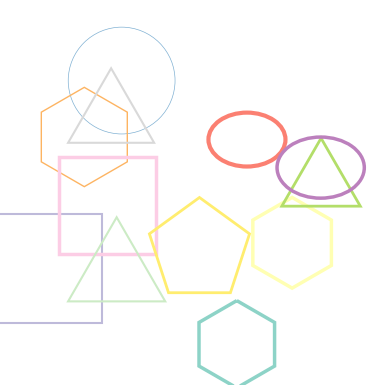[{"shape": "hexagon", "thickness": 2.5, "radius": 0.57, "center": [0.615, 0.106]}, {"shape": "hexagon", "thickness": 2.5, "radius": 0.59, "center": [0.759, 0.369]}, {"shape": "square", "thickness": 1.5, "radius": 0.71, "center": [0.125, 0.302]}, {"shape": "oval", "thickness": 3, "radius": 0.5, "center": [0.641, 0.637]}, {"shape": "circle", "thickness": 0.5, "radius": 0.69, "center": [0.316, 0.791]}, {"shape": "hexagon", "thickness": 1, "radius": 0.64, "center": [0.219, 0.644]}, {"shape": "triangle", "thickness": 2, "radius": 0.59, "center": [0.834, 0.523]}, {"shape": "square", "thickness": 2.5, "radius": 0.63, "center": [0.279, 0.467]}, {"shape": "triangle", "thickness": 1.5, "radius": 0.65, "center": [0.289, 0.694]}, {"shape": "oval", "thickness": 2.5, "radius": 0.57, "center": [0.833, 0.565]}, {"shape": "triangle", "thickness": 1.5, "radius": 0.73, "center": [0.303, 0.29]}, {"shape": "pentagon", "thickness": 2, "radius": 0.68, "center": [0.518, 0.35]}]